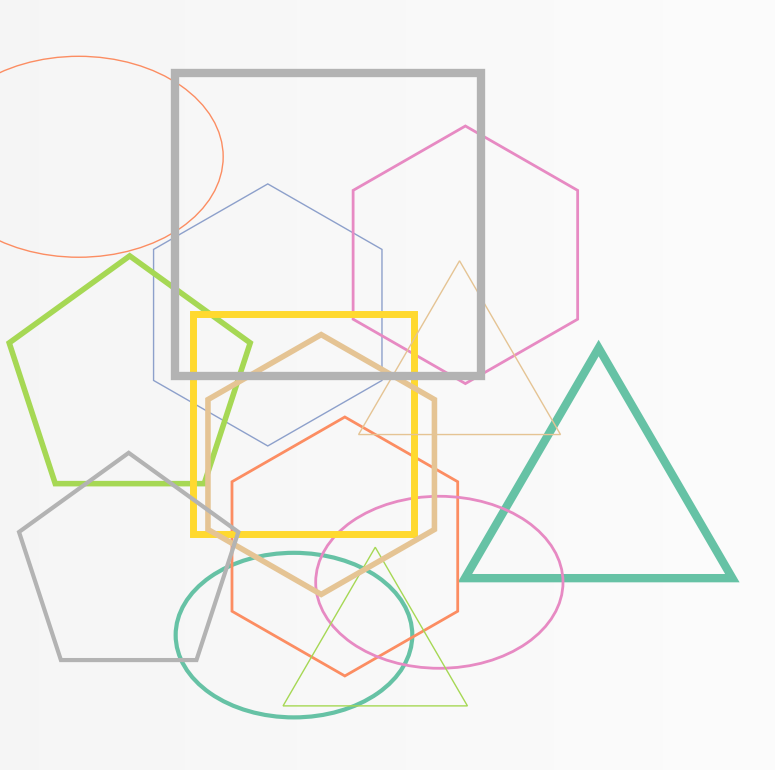[{"shape": "triangle", "thickness": 3, "radius": 1.0, "center": [0.772, 0.349]}, {"shape": "oval", "thickness": 1.5, "radius": 0.76, "center": [0.379, 0.175]}, {"shape": "oval", "thickness": 0.5, "radius": 0.93, "center": [0.102, 0.796]}, {"shape": "hexagon", "thickness": 1, "radius": 0.84, "center": [0.445, 0.29]}, {"shape": "hexagon", "thickness": 0.5, "radius": 0.85, "center": [0.346, 0.591]}, {"shape": "hexagon", "thickness": 1, "radius": 0.84, "center": [0.6, 0.669]}, {"shape": "oval", "thickness": 1, "radius": 0.8, "center": [0.567, 0.244]}, {"shape": "triangle", "thickness": 0.5, "radius": 0.69, "center": [0.484, 0.152]}, {"shape": "pentagon", "thickness": 2, "radius": 0.82, "center": [0.167, 0.504]}, {"shape": "square", "thickness": 2.5, "radius": 0.71, "center": [0.392, 0.45]}, {"shape": "triangle", "thickness": 0.5, "radius": 0.75, "center": [0.593, 0.511]}, {"shape": "hexagon", "thickness": 2, "radius": 0.84, "center": [0.414, 0.397]}, {"shape": "pentagon", "thickness": 1.5, "radius": 0.74, "center": [0.166, 0.263]}, {"shape": "square", "thickness": 3, "radius": 0.98, "center": [0.423, 0.709]}]